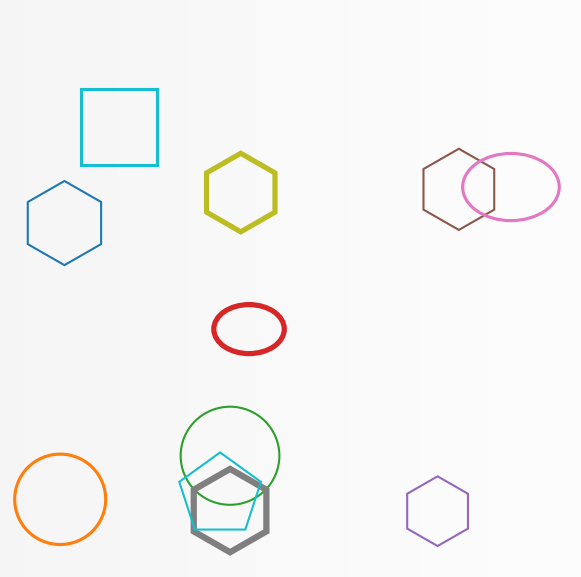[{"shape": "hexagon", "thickness": 1, "radius": 0.36, "center": [0.111, 0.613]}, {"shape": "circle", "thickness": 1.5, "radius": 0.39, "center": [0.104, 0.135]}, {"shape": "circle", "thickness": 1, "radius": 0.42, "center": [0.396, 0.21]}, {"shape": "oval", "thickness": 2.5, "radius": 0.3, "center": [0.428, 0.429]}, {"shape": "hexagon", "thickness": 1, "radius": 0.3, "center": [0.753, 0.114]}, {"shape": "hexagon", "thickness": 1, "radius": 0.35, "center": [0.789, 0.671]}, {"shape": "oval", "thickness": 1.5, "radius": 0.42, "center": [0.879, 0.675]}, {"shape": "hexagon", "thickness": 3, "radius": 0.36, "center": [0.396, 0.115]}, {"shape": "hexagon", "thickness": 2.5, "radius": 0.34, "center": [0.414, 0.666]}, {"shape": "square", "thickness": 1.5, "radius": 0.33, "center": [0.205, 0.779]}, {"shape": "pentagon", "thickness": 1, "radius": 0.37, "center": [0.379, 0.142]}]